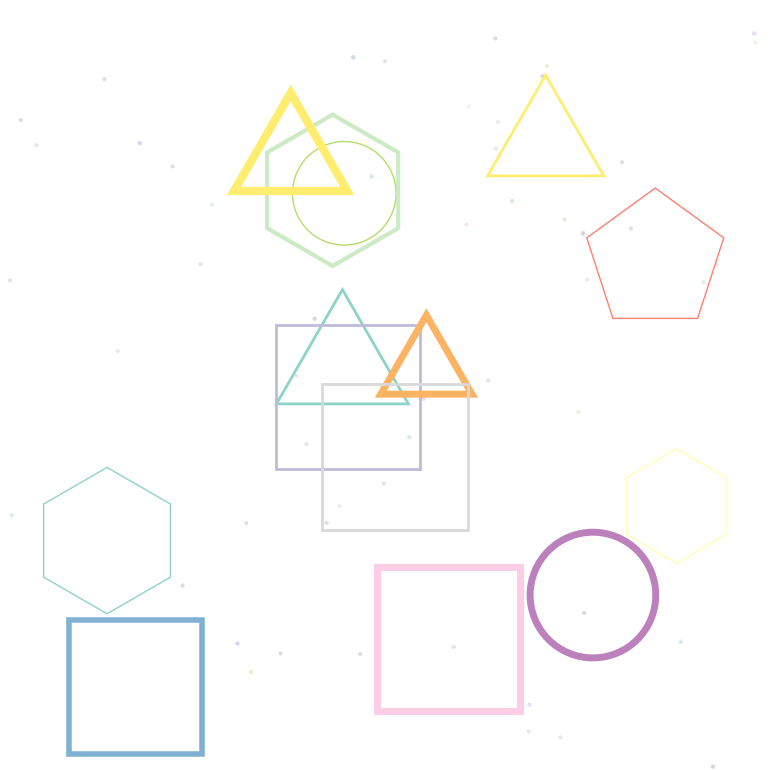[{"shape": "triangle", "thickness": 1, "radius": 0.49, "center": [0.445, 0.525]}, {"shape": "hexagon", "thickness": 0.5, "radius": 0.48, "center": [0.139, 0.298]}, {"shape": "hexagon", "thickness": 0.5, "radius": 0.37, "center": [0.878, 0.343]}, {"shape": "square", "thickness": 1, "radius": 0.47, "center": [0.452, 0.484]}, {"shape": "pentagon", "thickness": 0.5, "radius": 0.47, "center": [0.851, 0.662]}, {"shape": "square", "thickness": 2, "radius": 0.43, "center": [0.176, 0.108]}, {"shape": "triangle", "thickness": 2.5, "radius": 0.34, "center": [0.554, 0.522]}, {"shape": "circle", "thickness": 0.5, "radius": 0.34, "center": [0.447, 0.749]}, {"shape": "square", "thickness": 2.5, "radius": 0.46, "center": [0.583, 0.17]}, {"shape": "square", "thickness": 1, "radius": 0.47, "center": [0.513, 0.406]}, {"shape": "circle", "thickness": 2.5, "radius": 0.41, "center": [0.77, 0.227]}, {"shape": "hexagon", "thickness": 1.5, "radius": 0.49, "center": [0.432, 0.753]}, {"shape": "triangle", "thickness": 1, "radius": 0.44, "center": [0.709, 0.815]}, {"shape": "triangle", "thickness": 3, "radius": 0.42, "center": [0.378, 0.794]}]